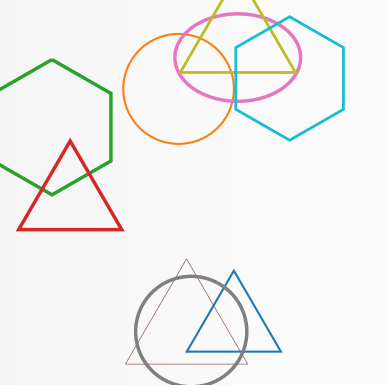[{"shape": "triangle", "thickness": 1.5, "radius": 0.7, "center": [0.604, 0.157]}, {"shape": "circle", "thickness": 1.5, "radius": 0.71, "center": [0.461, 0.769]}, {"shape": "hexagon", "thickness": 2.5, "radius": 0.88, "center": [0.134, 0.67]}, {"shape": "triangle", "thickness": 2.5, "radius": 0.77, "center": [0.181, 0.48]}, {"shape": "triangle", "thickness": 0.5, "radius": 0.91, "center": [0.481, 0.145]}, {"shape": "oval", "thickness": 2.5, "radius": 0.81, "center": [0.614, 0.85]}, {"shape": "circle", "thickness": 2.5, "radius": 0.72, "center": [0.493, 0.139]}, {"shape": "triangle", "thickness": 2, "radius": 0.86, "center": [0.614, 0.898]}, {"shape": "hexagon", "thickness": 2, "radius": 0.8, "center": [0.747, 0.796]}]